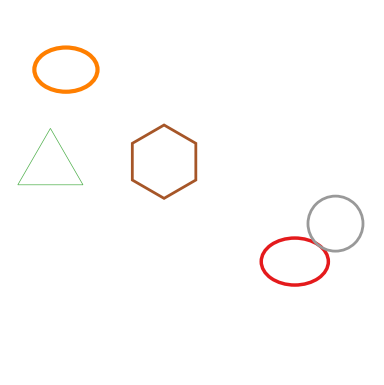[{"shape": "oval", "thickness": 2.5, "radius": 0.44, "center": [0.766, 0.321]}, {"shape": "triangle", "thickness": 0.5, "radius": 0.49, "center": [0.131, 0.569]}, {"shape": "oval", "thickness": 3, "radius": 0.41, "center": [0.171, 0.819]}, {"shape": "hexagon", "thickness": 2, "radius": 0.48, "center": [0.426, 0.58]}, {"shape": "circle", "thickness": 2, "radius": 0.36, "center": [0.871, 0.419]}]